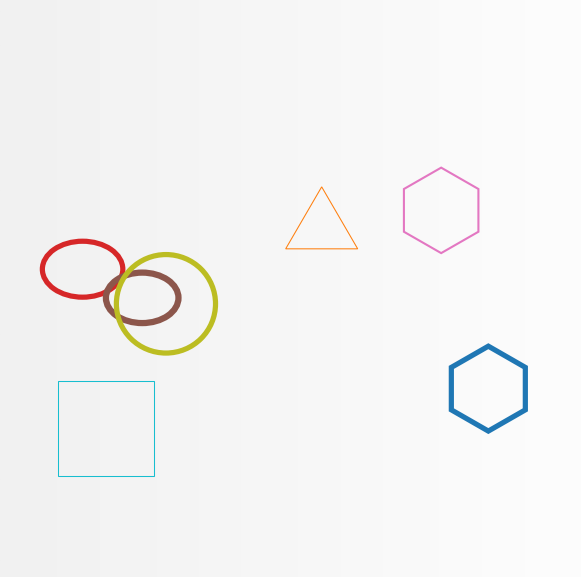[{"shape": "hexagon", "thickness": 2.5, "radius": 0.37, "center": [0.84, 0.326]}, {"shape": "triangle", "thickness": 0.5, "radius": 0.36, "center": [0.553, 0.604]}, {"shape": "oval", "thickness": 2.5, "radius": 0.35, "center": [0.142, 0.533]}, {"shape": "oval", "thickness": 3, "radius": 0.31, "center": [0.245, 0.483]}, {"shape": "hexagon", "thickness": 1, "radius": 0.37, "center": [0.759, 0.635]}, {"shape": "circle", "thickness": 2.5, "radius": 0.43, "center": [0.286, 0.473]}, {"shape": "square", "thickness": 0.5, "radius": 0.41, "center": [0.182, 0.258]}]